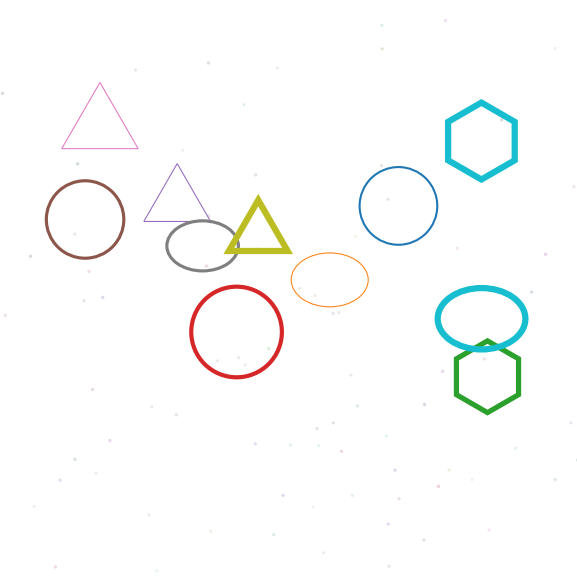[{"shape": "circle", "thickness": 1, "radius": 0.34, "center": [0.69, 0.643]}, {"shape": "oval", "thickness": 0.5, "radius": 0.33, "center": [0.571, 0.514]}, {"shape": "hexagon", "thickness": 2.5, "radius": 0.31, "center": [0.844, 0.347]}, {"shape": "circle", "thickness": 2, "radius": 0.39, "center": [0.41, 0.424]}, {"shape": "triangle", "thickness": 0.5, "radius": 0.33, "center": [0.307, 0.649]}, {"shape": "circle", "thickness": 1.5, "radius": 0.34, "center": [0.147, 0.619]}, {"shape": "triangle", "thickness": 0.5, "radius": 0.38, "center": [0.173, 0.78]}, {"shape": "oval", "thickness": 1.5, "radius": 0.31, "center": [0.351, 0.573]}, {"shape": "triangle", "thickness": 3, "radius": 0.29, "center": [0.447, 0.594]}, {"shape": "oval", "thickness": 3, "radius": 0.38, "center": [0.834, 0.447]}, {"shape": "hexagon", "thickness": 3, "radius": 0.33, "center": [0.834, 0.755]}]